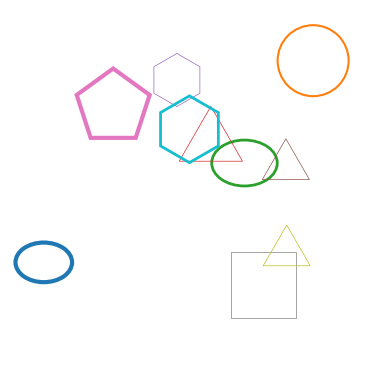[{"shape": "oval", "thickness": 3, "radius": 0.37, "center": [0.114, 0.319]}, {"shape": "circle", "thickness": 1.5, "radius": 0.46, "center": [0.813, 0.842]}, {"shape": "oval", "thickness": 2, "radius": 0.43, "center": [0.635, 0.577]}, {"shape": "triangle", "thickness": 0.5, "radius": 0.47, "center": [0.548, 0.629]}, {"shape": "hexagon", "thickness": 0.5, "radius": 0.34, "center": [0.459, 0.792]}, {"shape": "triangle", "thickness": 0.5, "radius": 0.35, "center": [0.743, 0.569]}, {"shape": "pentagon", "thickness": 3, "radius": 0.5, "center": [0.294, 0.722]}, {"shape": "square", "thickness": 0.5, "radius": 0.43, "center": [0.685, 0.259]}, {"shape": "triangle", "thickness": 0.5, "radius": 0.35, "center": [0.745, 0.345]}, {"shape": "hexagon", "thickness": 2, "radius": 0.43, "center": [0.492, 0.664]}]